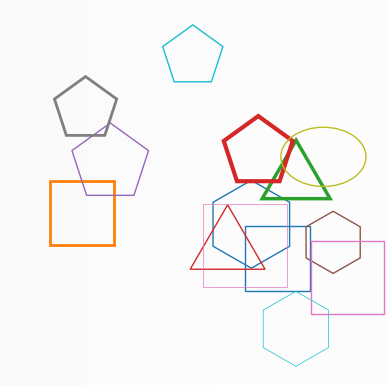[{"shape": "hexagon", "thickness": 1, "radius": 0.57, "center": [0.649, 0.418]}, {"shape": "square", "thickness": 1, "radius": 0.42, "center": [0.715, 0.328]}, {"shape": "square", "thickness": 2, "radius": 0.41, "center": [0.212, 0.447]}, {"shape": "triangle", "thickness": 2.5, "radius": 0.51, "center": [0.764, 0.535]}, {"shape": "pentagon", "thickness": 3, "radius": 0.47, "center": [0.667, 0.605]}, {"shape": "triangle", "thickness": 1, "radius": 0.56, "center": [0.587, 0.356]}, {"shape": "pentagon", "thickness": 1, "radius": 0.52, "center": [0.285, 0.577]}, {"shape": "hexagon", "thickness": 1, "radius": 0.4, "center": [0.86, 0.371]}, {"shape": "square", "thickness": 1, "radius": 0.47, "center": [0.897, 0.278]}, {"shape": "square", "thickness": 0.5, "radius": 0.54, "center": [0.632, 0.361]}, {"shape": "pentagon", "thickness": 2, "radius": 0.42, "center": [0.221, 0.717]}, {"shape": "oval", "thickness": 1, "radius": 0.55, "center": [0.835, 0.593]}, {"shape": "pentagon", "thickness": 1, "radius": 0.41, "center": [0.498, 0.854]}, {"shape": "hexagon", "thickness": 0.5, "radius": 0.49, "center": [0.763, 0.146]}]